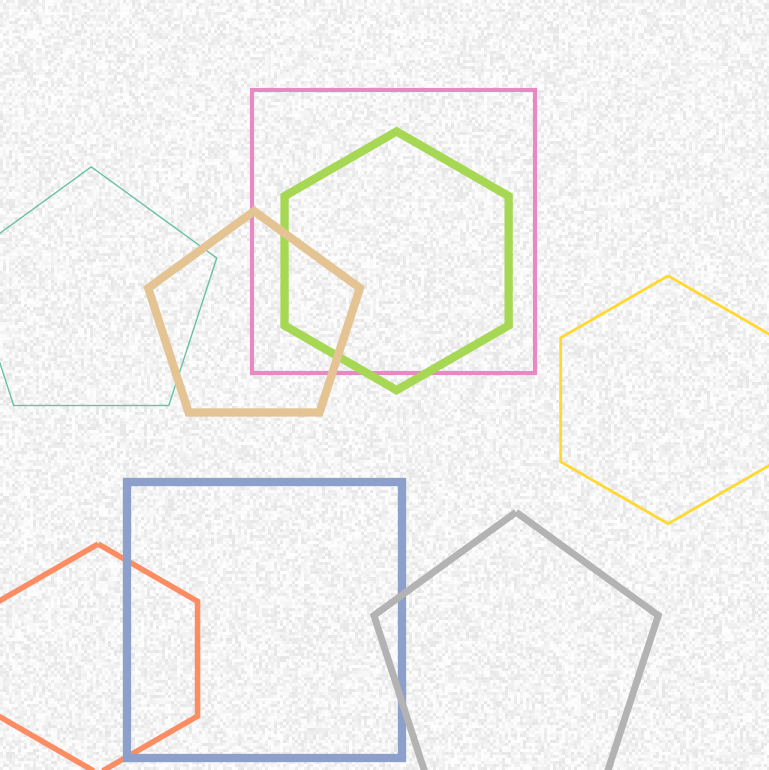[{"shape": "pentagon", "thickness": 0.5, "radius": 0.86, "center": [0.119, 0.612]}, {"shape": "hexagon", "thickness": 2, "radius": 0.75, "center": [0.127, 0.144]}, {"shape": "square", "thickness": 3, "radius": 0.9, "center": [0.343, 0.195]}, {"shape": "square", "thickness": 1.5, "radius": 0.92, "center": [0.511, 0.699]}, {"shape": "hexagon", "thickness": 3, "radius": 0.84, "center": [0.515, 0.661]}, {"shape": "hexagon", "thickness": 1, "radius": 0.81, "center": [0.868, 0.481]}, {"shape": "pentagon", "thickness": 3, "radius": 0.72, "center": [0.33, 0.581]}, {"shape": "pentagon", "thickness": 2.5, "radius": 0.97, "center": [0.67, 0.141]}]